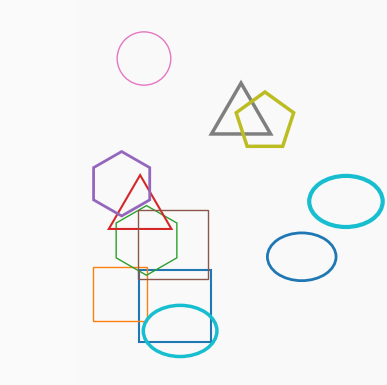[{"shape": "square", "thickness": 1.5, "radius": 0.47, "center": [0.451, 0.205]}, {"shape": "oval", "thickness": 2, "radius": 0.44, "center": [0.779, 0.333]}, {"shape": "square", "thickness": 1, "radius": 0.35, "center": [0.309, 0.236]}, {"shape": "hexagon", "thickness": 1, "radius": 0.45, "center": [0.378, 0.375]}, {"shape": "triangle", "thickness": 1.5, "radius": 0.47, "center": [0.362, 0.452]}, {"shape": "hexagon", "thickness": 2, "radius": 0.42, "center": [0.314, 0.523]}, {"shape": "square", "thickness": 1, "radius": 0.45, "center": [0.447, 0.365]}, {"shape": "circle", "thickness": 1, "radius": 0.35, "center": [0.372, 0.848]}, {"shape": "triangle", "thickness": 2.5, "radius": 0.44, "center": [0.622, 0.696]}, {"shape": "pentagon", "thickness": 2.5, "radius": 0.39, "center": [0.684, 0.683]}, {"shape": "oval", "thickness": 2.5, "radius": 0.47, "center": [0.465, 0.14]}, {"shape": "oval", "thickness": 3, "radius": 0.47, "center": [0.893, 0.477]}]